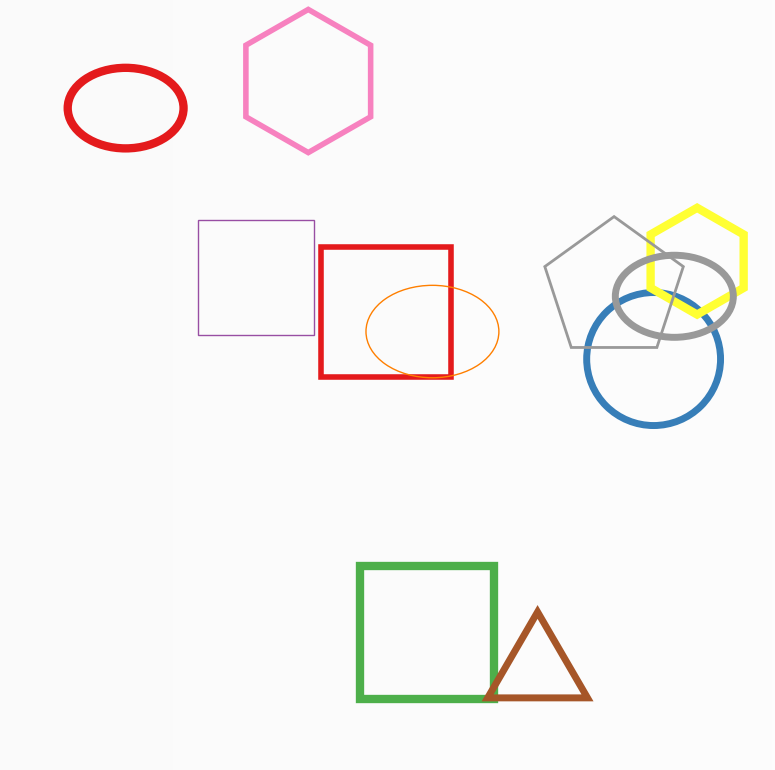[{"shape": "oval", "thickness": 3, "radius": 0.37, "center": [0.162, 0.86]}, {"shape": "square", "thickness": 2, "radius": 0.42, "center": [0.498, 0.595]}, {"shape": "circle", "thickness": 2.5, "radius": 0.43, "center": [0.843, 0.534]}, {"shape": "square", "thickness": 3, "radius": 0.43, "center": [0.551, 0.179]}, {"shape": "square", "thickness": 0.5, "radius": 0.37, "center": [0.331, 0.639]}, {"shape": "oval", "thickness": 0.5, "radius": 0.43, "center": [0.558, 0.569]}, {"shape": "hexagon", "thickness": 3, "radius": 0.35, "center": [0.9, 0.661]}, {"shape": "triangle", "thickness": 2.5, "radius": 0.37, "center": [0.694, 0.131]}, {"shape": "hexagon", "thickness": 2, "radius": 0.46, "center": [0.398, 0.895]}, {"shape": "oval", "thickness": 2.5, "radius": 0.38, "center": [0.87, 0.615]}, {"shape": "pentagon", "thickness": 1, "radius": 0.47, "center": [0.792, 0.625]}]